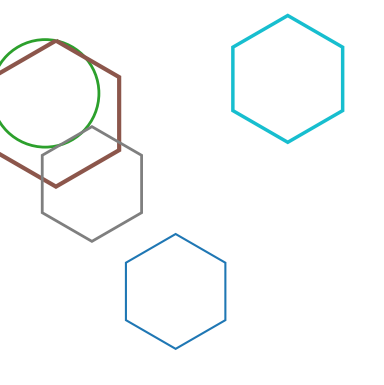[{"shape": "hexagon", "thickness": 1.5, "radius": 0.75, "center": [0.456, 0.243]}, {"shape": "circle", "thickness": 2, "radius": 0.7, "center": [0.117, 0.757]}, {"shape": "hexagon", "thickness": 3, "radius": 0.95, "center": [0.145, 0.705]}, {"shape": "hexagon", "thickness": 2, "radius": 0.74, "center": [0.239, 0.522]}, {"shape": "hexagon", "thickness": 2.5, "radius": 0.82, "center": [0.747, 0.795]}]